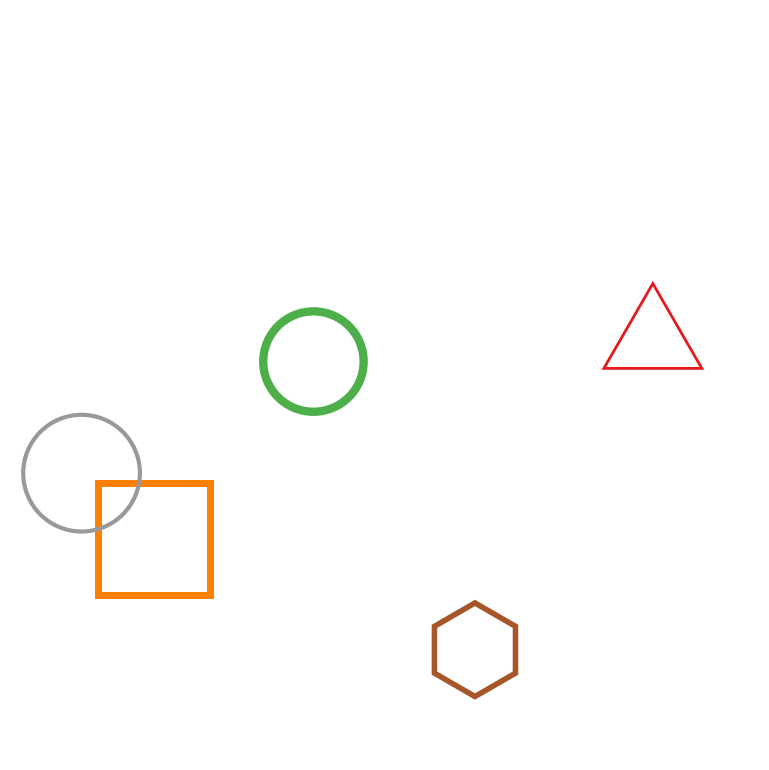[{"shape": "triangle", "thickness": 1, "radius": 0.37, "center": [0.848, 0.558]}, {"shape": "circle", "thickness": 3, "radius": 0.33, "center": [0.407, 0.53]}, {"shape": "square", "thickness": 2.5, "radius": 0.36, "center": [0.199, 0.3]}, {"shape": "hexagon", "thickness": 2, "radius": 0.3, "center": [0.617, 0.156]}, {"shape": "circle", "thickness": 1.5, "radius": 0.38, "center": [0.106, 0.386]}]